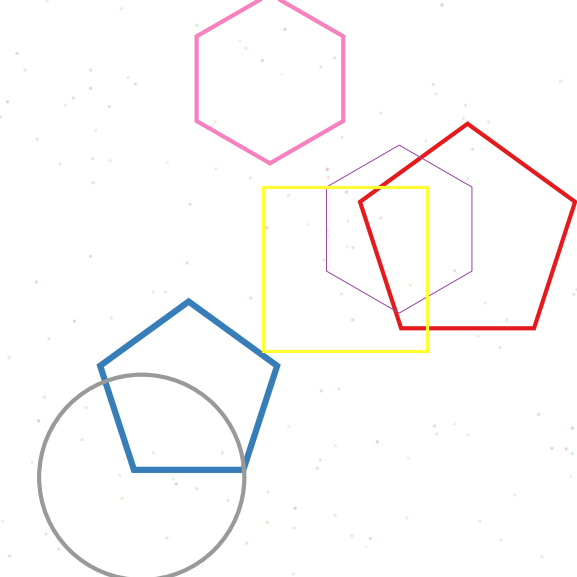[{"shape": "pentagon", "thickness": 2, "radius": 0.98, "center": [0.81, 0.589]}, {"shape": "pentagon", "thickness": 3, "radius": 0.81, "center": [0.327, 0.316]}, {"shape": "hexagon", "thickness": 0.5, "radius": 0.73, "center": [0.691, 0.602]}, {"shape": "square", "thickness": 1.5, "radius": 0.71, "center": [0.597, 0.534]}, {"shape": "hexagon", "thickness": 2, "radius": 0.73, "center": [0.467, 0.863]}, {"shape": "circle", "thickness": 2, "radius": 0.89, "center": [0.245, 0.173]}]